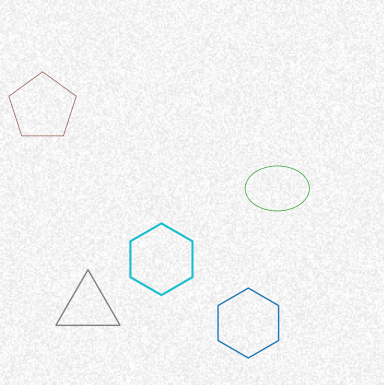[{"shape": "hexagon", "thickness": 1, "radius": 0.45, "center": [0.645, 0.161]}, {"shape": "oval", "thickness": 0.5, "radius": 0.42, "center": [0.72, 0.511]}, {"shape": "pentagon", "thickness": 0.5, "radius": 0.46, "center": [0.111, 0.722]}, {"shape": "triangle", "thickness": 1, "radius": 0.48, "center": [0.229, 0.203]}, {"shape": "hexagon", "thickness": 1.5, "radius": 0.47, "center": [0.419, 0.327]}]